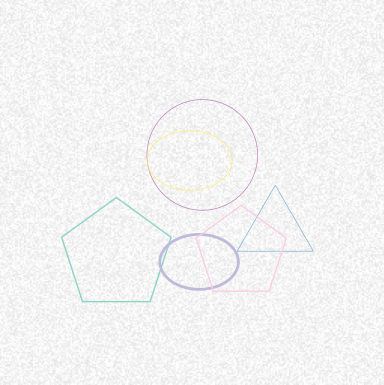[{"shape": "pentagon", "thickness": 1, "radius": 0.75, "center": [0.302, 0.338]}, {"shape": "oval", "thickness": 2, "radius": 0.51, "center": [0.517, 0.32]}, {"shape": "triangle", "thickness": 0.5, "radius": 0.57, "center": [0.715, 0.405]}, {"shape": "pentagon", "thickness": 1, "radius": 0.62, "center": [0.626, 0.344]}, {"shape": "circle", "thickness": 0.5, "radius": 0.72, "center": [0.525, 0.598]}, {"shape": "oval", "thickness": 0.5, "radius": 0.55, "center": [0.493, 0.583]}]